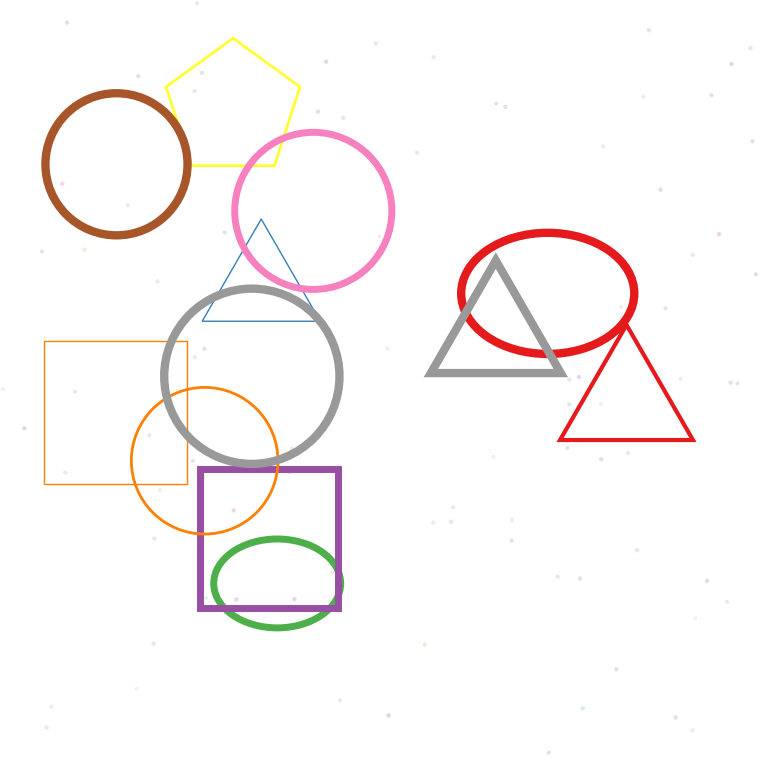[{"shape": "triangle", "thickness": 1.5, "radius": 0.5, "center": [0.814, 0.478]}, {"shape": "oval", "thickness": 3, "radius": 0.56, "center": [0.711, 0.619]}, {"shape": "triangle", "thickness": 0.5, "radius": 0.44, "center": [0.339, 0.627]}, {"shape": "oval", "thickness": 2.5, "radius": 0.41, "center": [0.36, 0.242]}, {"shape": "square", "thickness": 2.5, "radius": 0.45, "center": [0.349, 0.301]}, {"shape": "circle", "thickness": 1, "radius": 0.48, "center": [0.266, 0.402]}, {"shape": "square", "thickness": 0.5, "radius": 0.46, "center": [0.15, 0.464]}, {"shape": "pentagon", "thickness": 1, "radius": 0.46, "center": [0.303, 0.859]}, {"shape": "circle", "thickness": 3, "radius": 0.46, "center": [0.151, 0.787]}, {"shape": "circle", "thickness": 2.5, "radius": 0.51, "center": [0.407, 0.726]}, {"shape": "triangle", "thickness": 3, "radius": 0.49, "center": [0.644, 0.564]}, {"shape": "circle", "thickness": 3, "radius": 0.57, "center": [0.327, 0.511]}]